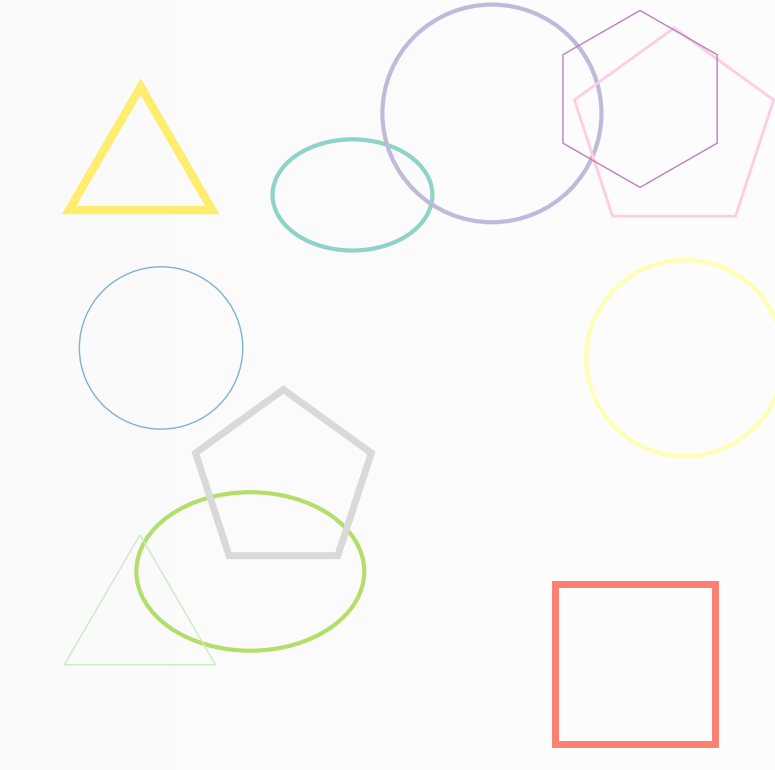[{"shape": "oval", "thickness": 1.5, "radius": 0.52, "center": [0.455, 0.747]}, {"shape": "circle", "thickness": 1.5, "radius": 0.64, "center": [0.884, 0.535]}, {"shape": "circle", "thickness": 1.5, "radius": 0.71, "center": [0.635, 0.853]}, {"shape": "square", "thickness": 2.5, "radius": 0.52, "center": [0.819, 0.138]}, {"shape": "circle", "thickness": 0.5, "radius": 0.53, "center": [0.208, 0.548]}, {"shape": "oval", "thickness": 1.5, "radius": 0.74, "center": [0.323, 0.258]}, {"shape": "pentagon", "thickness": 1, "radius": 0.68, "center": [0.87, 0.829]}, {"shape": "pentagon", "thickness": 2.5, "radius": 0.6, "center": [0.366, 0.375]}, {"shape": "hexagon", "thickness": 0.5, "radius": 0.57, "center": [0.826, 0.872]}, {"shape": "triangle", "thickness": 0.5, "radius": 0.56, "center": [0.181, 0.193]}, {"shape": "triangle", "thickness": 3, "radius": 0.53, "center": [0.182, 0.781]}]